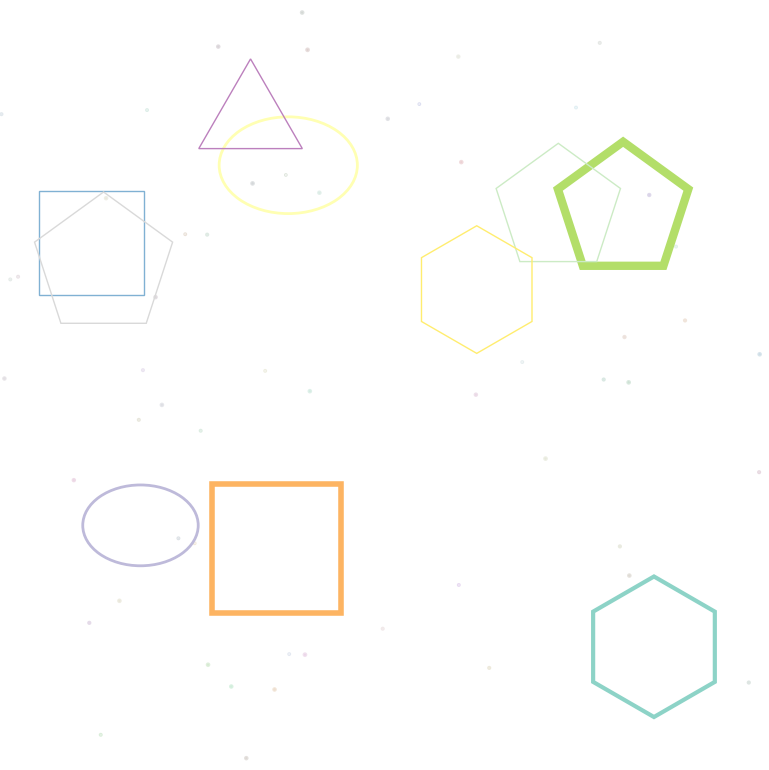[{"shape": "hexagon", "thickness": 1.5, "radius": 0.46, "center": [0.849, 0.16]}, {"shape": "oval", "thickness": 1, "radius": 0.45, "center": [0.374, 0.785]}, {"shape": "oval", "thickness": 1, "radius": 0.37, "center": [0.182, 0.318]}, {"shape": "square", "thickness": 0.5, "radius": 0.34, "center": [0.119, 0.684]}, {"shape": "square", "thickness": 2, "radius": 0.42, "center": [0.359, 0.288]}, {"shape": "pentagon", "thickness": 3, "radius": 0.45, "center": [0.809, 0.727]}, {"shape": "pentagon", "thickness": 0.5, "radius": 0.47, "center": [0.135, 0.656]}, {"shape": "triangle", "thickness": 0.5, "radius": 0.39, "center": [0.325, 0.846]}, {"shape": "pentagon", "thickness": 0.5, "radius": 0.42, "center": [0.725, 0.729]}, {"shape": "hexagon", "thickness": 0.5, "radius": 0.41, "center": [0.619, 0.624]}]